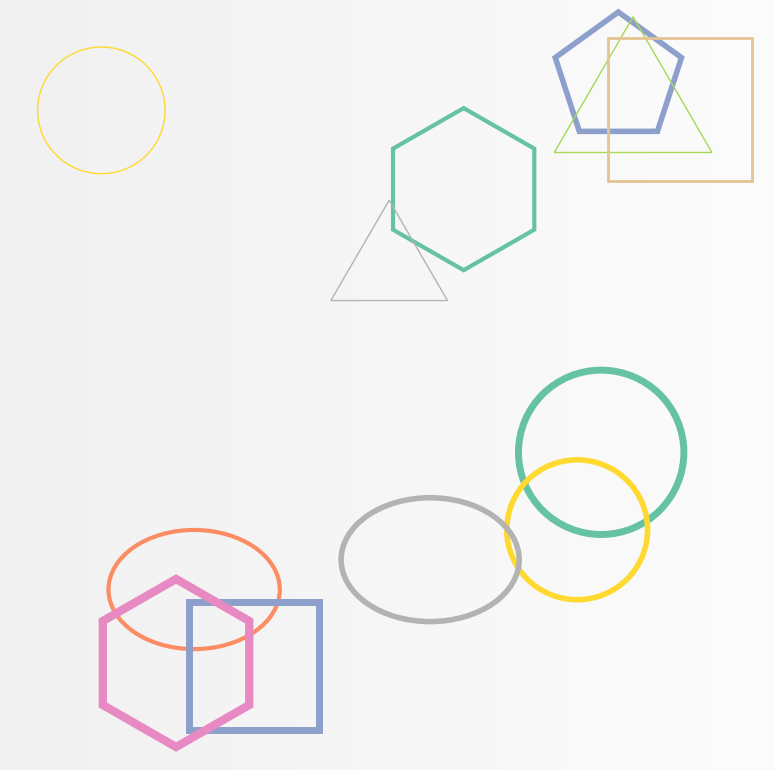[{"shape": "circle", "thickness": 2.5, "radius": 0.53, "center": [0.776, 0.413]}, {"shape": "hexagon", "thickness": 1.5, "radius": 0.53, "center": [0.598, 0.754]}, {"shape": "oval", "thickness": 1.5, "radius": 0.55, "center": [0.25, 0.234]}, {"shape": "square", "thickness": 2.5, "radius": 0.42, "center": [0.328, 0.135]}, {"shape": "pentagon", "thickness": 2, "radius": 0.43, "center": [0.798, 0.899]}, {"shape": "hexagon", "thickness": 3, "radius": 0.55, "center": [0.227, 0.139]}, {"shape": "triangle", "thickness": 0.5, "radius": 0.59, "center": [0.817, 0.861]}, {"shape": "circle", "thickness": 0.5, "radius": 0.41, "center": [0.131, 0.857]}, {"shape": "circle", "thickness": 2, "radius": 0.45, "center": [0.745, 0.312]}, {"shape": "square", "thickness": 1, "radius": 0.47, "center": [0.877, 0.858]}, {"shape": "triangle", "thickness": 0.5, "radius": 0.43, "center": [0.502, 0.653]}, {"shape": "oval", "thickness": 2, "radius": 0.57, "center": [0.555, 0.273]}]